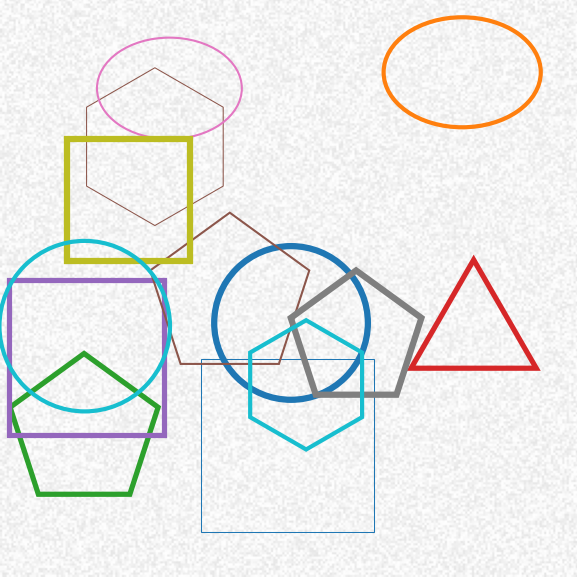[{"shape": "square", "thickness": 0.5, "radius": 0.75, "center": [0.498, 0.227]}, {"shape": "circle", "thickness": 3, "radius": 0.67, "center": [0.504, 0.44]}, {"shape": "oval", "thickness": 2, "radius": 0.68, "center": [0.8, 0.874]}, {"shape": "pentagon", "thickness": 2.5, "radius": 0.67, "center": [0.146, 0.252]}, {"shape": "triangle", "thickness": 2.5, "radius": 0.63, "center": [0.82, 0.424]}, {"shape": "square", "thickness": 2.5, "radius": 0.67, "center": [0.15, 0.38]}, {"shape": "pentagon", "thickness": 1, "radius": 0.72, "center": [0.398, 0.486]}, {"shape": "hexagon", "thickness": 0.5, "radius": 0.68, "center": [0.268, 0.745]}, {"shape": "oval", "thickness": 1, "radius": 0.63, "center": [0.293, 0.846]}, {"shape": "pentagon", "thickness": 3, "radius": 0.59, "center": [0.617, 0.412]}, {"shape": "square", "thickness": 3, "radius": 0.53, "center": [0.223, 0.653]}, {"shape": "hexagon", "thickness": 2, "radius": 0.56, "center": [0.53, 0.333]}, {"shape": "circle", "thickness": 2, "radius": 0.74, "center": [0.147, 0.434]}]